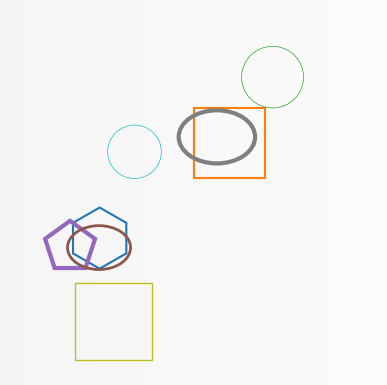[{"shape": "hexagon", "thickness": 1.5, "radius": 0.4, "center": [0.257, 0.382]}, {"shape": "square", "thickness": 1.5, "radius": 0.46, "center": [0.593, 0.629]}, {"shape": "circle", "thickness": 0.5, "radius": 0.4, "center": [0.703, 0.8]}, {"shape": "pentagon", "thickness": 3, "radius": 0.34, "center": [0.181, 0.359]}, {"shape": "oval", "thickness": 2, "radius": 0.41, "center": [0.256, 0.357]}, {"shape": "oval", "thickness": 3, "radius": 0.49, "center": [0.56, 0.644]}, {"shape": "square", "thickness": 1, "radius": 0.5, "center": [0.293, 0.164]}, {"shape": "circle", "thickness": 0.5, "radius": 0.35, "center": [0.347, 0.606]}]